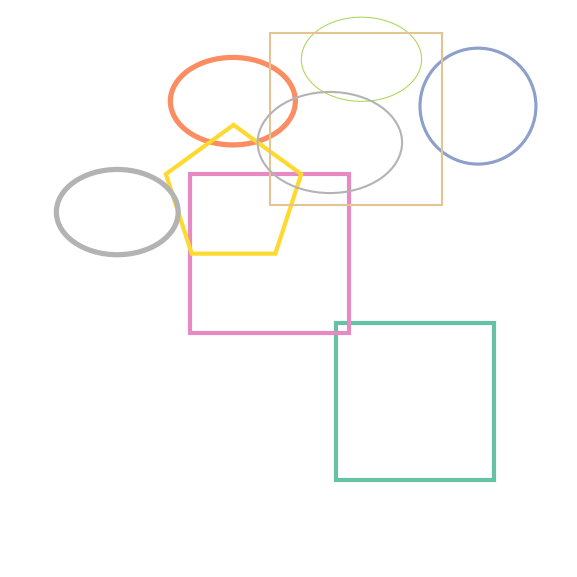[{"shape": "square", "thickness": 2, "radius": 0.68, "center": [0.719, 0.304]}, {"shape": "oval", "thickness": 2.5, "radius": 0.54, "center": [0.403, 0.824]}, {"shape": "circle", "thickness": 1.5, "radius": 0.5, "center": [0.828, 0.815]}, {"shape": "square", "thickness": 2, "radius": 0.69, "center": [0.467, 0.56]}, {"shape": "oval", "thickness": 0.5, "radius": 0.52, "center": [0.626, 0.897]}, {"shape": "pentagon", "thickness": 2, "radius": 0.62, "center": [0.404, 0.66]}, {"shape": "square", "thickness": 1, "radius": 0.74, "center": [0.616, 0.794]}, {"shape": "oval", "thickness": 1, "radius": 0.63, "center": [0.571, 0.752]}, {"shape": "oval", "thickness": 2.5, "radius": 0.53, "center": [0.203, 0.632]}]